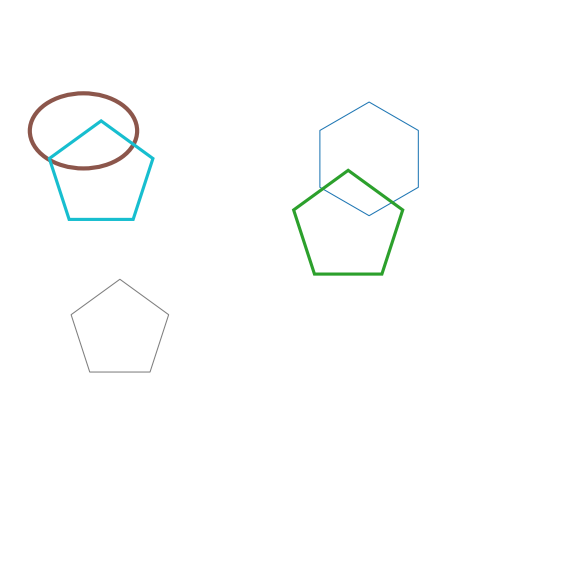[{"shape": "hexagon", "thickness": 0.5, "radius": 0.49, "center": [0.639, 0.724]}, {"shape": "pentagon", "thickness": 1.5, "radius": 0.5, "center": [0.603, 0.605]}, {"shape": "oval", "thickness": 2, "radius": 0.46, "center": [0.145, 0.773]}, {"shape": "pentagon", "thickness": 0.5, "radius": 0.44, "center": [0.208, 0.427]}, {"shape": "pentagon", "thickness": 1.5, "radius": 0.47, "center": [0.175, 0.695]}]